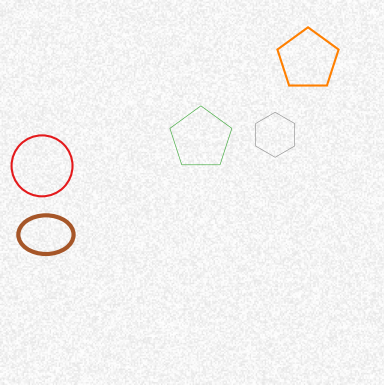[{"shape": "circle", "thickness": 1.5, "radius": 0.4, "center": [0.109, 0.569]}, {"shape": "pentagon", "thickness": 0.5, "radius": 0.42, "center": [0.522, 0.64]}, {"shape": "pentagon", "thickness": 1.5, "radius": 0.42, "center": [0.8, 0.845]}, {"shape": "oval", "thickness": 3, "radius": 0.36, "center": [0.119, 0.39]}, {"shape": "hexagon", "thickness": 0.5, "radius": 0.29, "center": [0.715, 0.65]}]